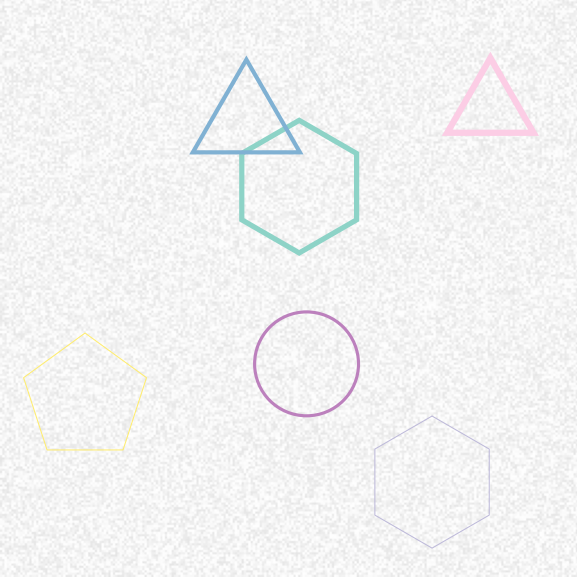[{"shape": "hexagon", "thickness": 2.5, "radius": 0.57, "center": [0.518, 0.676]}, {"shape": "hexagon", "thickness": 0.5, "radius": 0.57, "center": [0.748, 0.164]}, {"shape": "triangle", "thickness": 2, "radius": 0.54, "center": [0.427, 0.789]}, {"shape": "triangle", "thickness": 3, "radius": 0.43, "center": [0.849, 0.812]}, {"shape": "circle", "thickness": 1.5, "radius": 0.45, "center": [0.531, 0.369]}, {"shape": "pentagon", "thickness": 0.5, "radius": 0.56, "center": [0.147, 0.311]}]